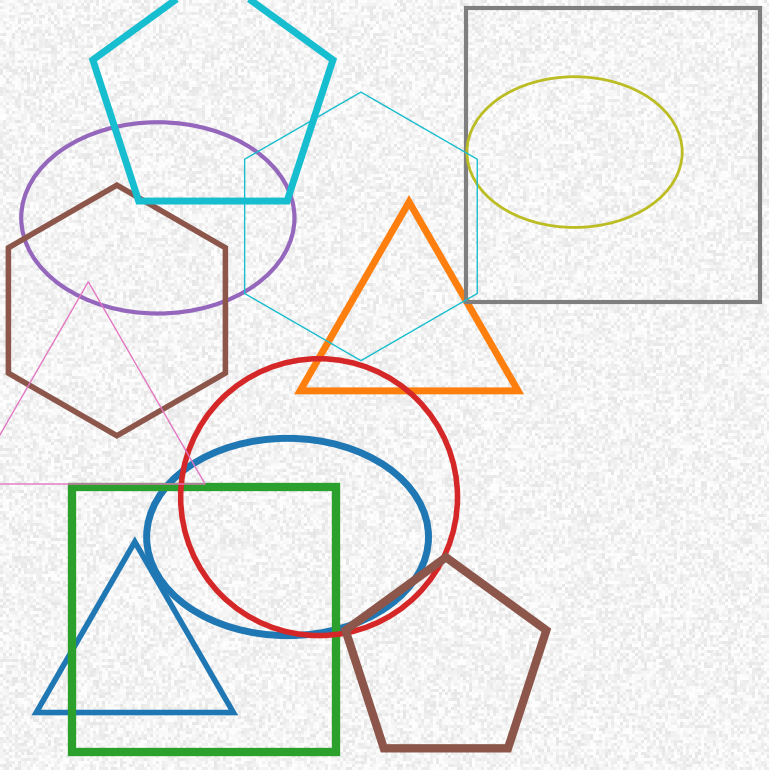[{"shape": "oval", "thickness": 2.5, "radius": 0.92, "center": [0.373, 0.303]}, {"shape": "triangle", "thickness": 2, "radius": 0.74, "center": [0.175, 0.149]}, {"shape": "triangle", "thickness": 2.5, "radius": 0.82, "center": [0.531, 0.574]}, {"shape": "square", "thickness": 3, "radius": 0.86, "center": [0.265, 0.196]}, {"shape": "circle", "thickness": 2, "radius": 0.9, "center": [0.414, 0.354]}, {"shape": "oval", "thickness": 1.5, "radius": 0.89, "center": [0.205, 0.717]}, {"shape": "hexagon", "thickness": 2, "radius": 0.81, "center": [0.152, 0.597]}, {"shape": "pentagon", "thickness": 3, "radius": 0.69, "center": [0.579, 0.139]}, {"shape": "triangle", "thickness": 0.5, "radius": 0.88, "center": [0.115, 0.459]}, {"shape": "square", "thickness": 1.5, "radius": 0.95, "center": [0.796, 0.799]}, {"shape": "oval", "thickness": 1, "radius": 0.7, "center": [0.746, 0.802]}, {"shape": "hexagon", "thickness": 0.5, "radius": 0.87, "center": [0.469, 0.706]}, {"shape": "pentagon", "thickness": 2.5, "radius": 0.82, "center": [0.276, 0.872]}]